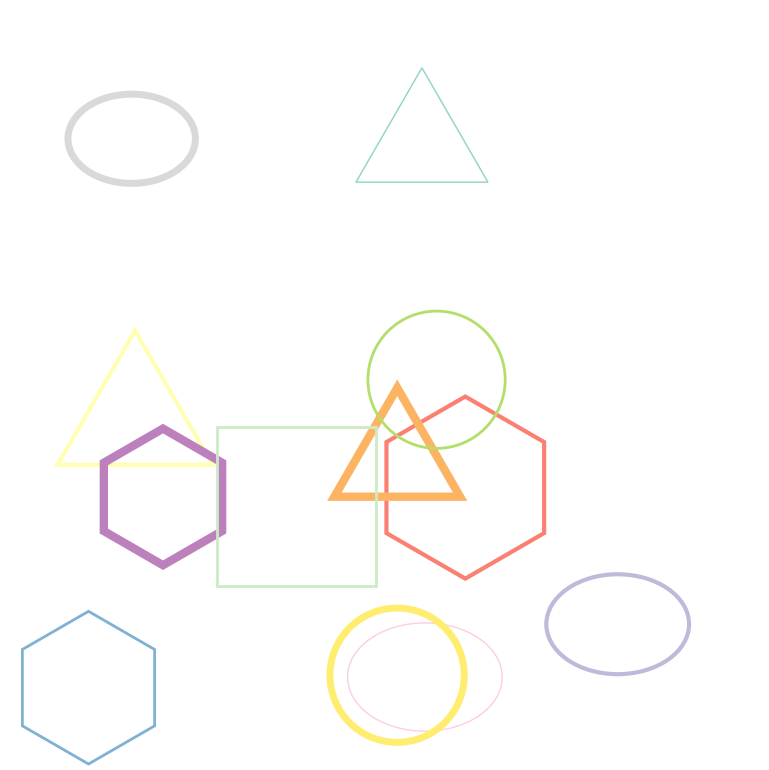[{"shape": "triangle", "thickness": 0.5, "radius": 0.49, "center": [0.548, 0.813]}, {"shape": "triangle", "thickness": 1.5, "radius": 0.58, "center": [0.175, 0.455]}, {"shape": "oval", "thickness": 1.5, "radius": 0.46, "center": [0.802, 0.189]}, {"shape": "hexagon", "thickness": 1.5, "radius": 0.59, "center": [0.604, 0.367]}, {"shape": "hexagon", "thickness": 1, "radius": 0.5, "center": [0.115, 0.107]}, {"shape": "triangle", "thickness": 3, "radius": 0.47, "center": [0.516, 0.402]}, {"shape": "circle", "thickness": 1, "radius": 0.45, "center": [0.567, 0.507]}, {"shape": "oval", "thickness": 0.5, "radius": 0.5, "center": [0.552, 0.121]}, {"shape": "oval", "thickness": 2.5, "radius": 0.41, "center": [0.171, 0.82]}, {"shape": "hexagon", "thickness": 3, "radius": 0.44, "center": [0.212, 0.355]}, {"shape": "square", "thickness": 1, "radius": 0.52, "center": [0.385, 0.342]}, {"shape": "circle", "thickness": 2.5, "radius": 0.44, "center": [0.516, 0.123]}]